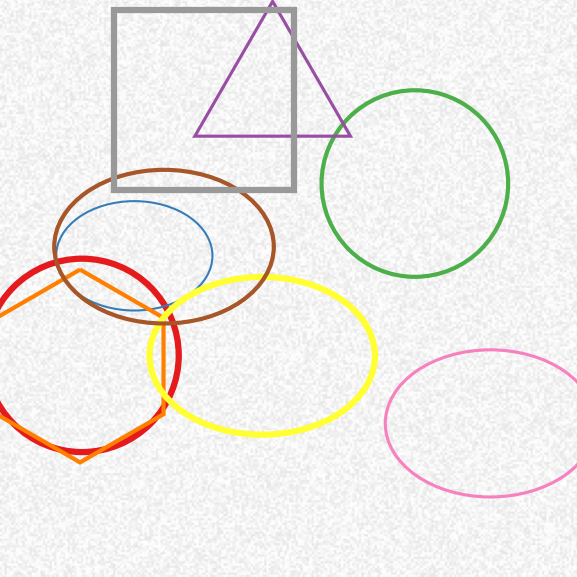[{"shape": "circle", "thickness": 3, "radius": 0.84, "center": [0.142, 0.384]}, {"shape": "oval", "thickness": 1, "radius": 0.68, "center": [0.233, 0.556]}, {"shape": "circle", "thickness": 2, "radius": 0.81, "center": [0.718, 0.681]}, {"shape": "triangle", "thickness": 1.5, "radius": 0.78, "center": [0.472, 0.841]}, {"shape": "hexagon", "thickness": 2, "radius": 0.83, "center": [0.139, 0.365]}, {"shape": "oval", "thickness": 3, "radius": 0.98, "center": [0.454, 0.383]}, {"shape": "oval", "thickness": 2, "radius": 0.95, "center": [0.284, 0.572]}, {"shape": "oval", "thickness": 1.5, "radius": 0.91, "center": [0.849, 0.266]}, {"shape": "square", "thickness": 3, "radius": 0.78, "center": [0.353, 0.826]}]